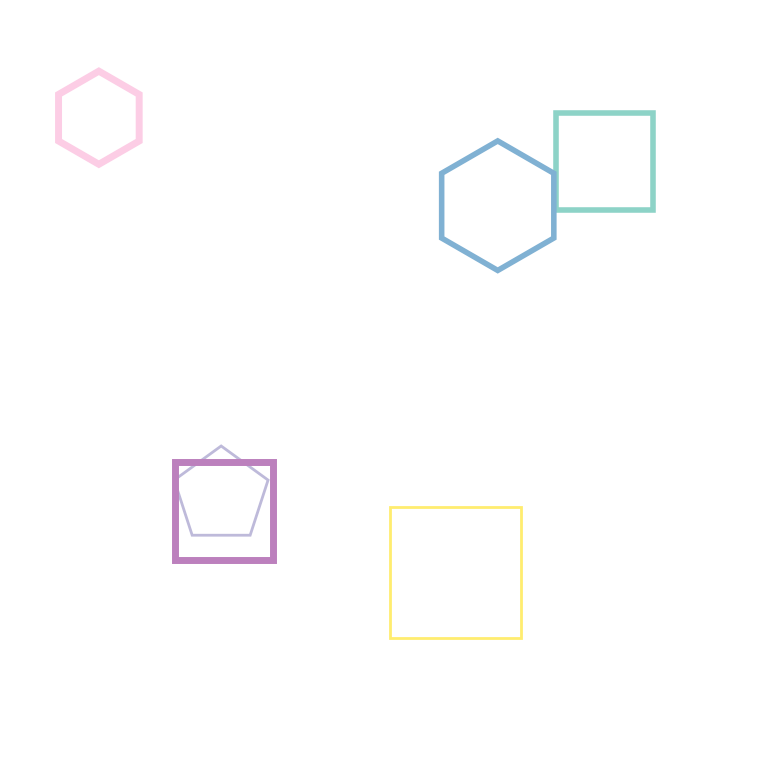[{"shape": "square", "thickness": 2, "radius": 0.32, "center": [0.785, 0.79]}, {"shape": "pentagon", "thickness": 1, "radius": 0.32, "center": [0.287, 0.357]}, {"shape": "hexagon", "thickness": 2, "radius": 0.42, "center": [0.646, 0.733]}, {"shape": "hexagon", "thickness": 2.5, "radius": 0.3, "center": [0.128, 0.847]}, {"shape": "square", "thickness": 2.5, "radius": 0.32, "center": [0.291, 0.337]}, {"shape": "square", "thickness": 1, "radius": 0.43, "center": [0.592, 0.256]}]